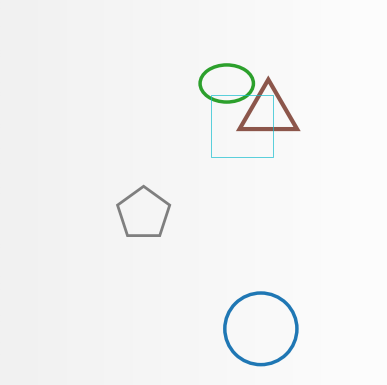[{"shape": "circle", "thickness": 2.5, "radius": 0.47, "center": [0.673, 0.146]}, {"shape": "oval", "thickness": 2.5, "radius": 0.34, "center": [0.585, 0.783]}, {"shape": "triangle", "thickness": 3, "radius": 0.43, "center": [0.692, 0.708]}, {"shape": "pentagon", "thickness": 2, "radius": 0.35, "center": [0.371, 0.445]}, {"shape": "square", "thickness": 0.5, "radius": 0.4, "center": [0.624, 0.673]}]